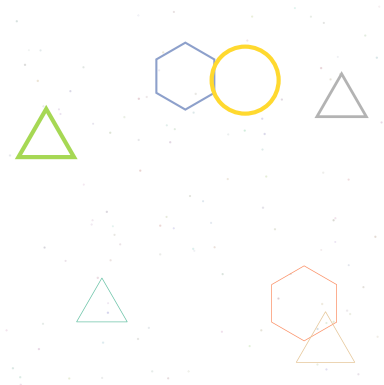[{"shape": "triangle", "thickness": 0.5, "radius": 0.38, "center": [0.265, 0.202]}, {"shape": "hexagon", "thickness": 0.5, "radius": 0.49, "center": [0.79, 0.212]}, {"shape": "hexagon", "thickness": 1.5, "radius": 0.43, "center": [0.481, 0.802]}, {"shape": "triangle", "thickness": 3, "radius": 0.42, "center": [0.12, 0.634]}, {"shape": "circle", "thickness": 3, "radius": 0.44, "center": [0.637, 0.792]}, {"shape": "triangle", "thickness": 0.5, "radius": 0.44, "center": [0.846, 0.103]}, {"shape": "triangle", "thickness": 2, "radius": 0.37, "center": [0.887, 0.734]}]